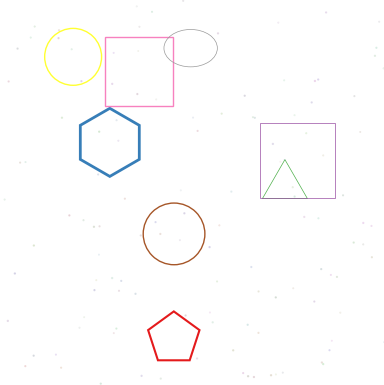[{"shape": "pentagon", "thickness": 1.5, "radius": 0.35, "center": [0.451, 0.121]}, {"shape": "hexagon", "thickness": 2, "radius": 0.44, "center": [0.285, 0.63]}, {"shape": "triangle", "thickness": 0.5, "radius": 0.34, "center": [0.74, 0.518]}, {"shape": "square", "thickness": 0.5, "radius": 0.49, "center": [0.773, 0.584]}, {"shape": "circle", "thickness": 1, "radius": 0.37, "center": [0.19, 0.852]}, {"shape": "circle", "thickness": 1, "radius": 0.4, "center": [0.452, 0.392]}, {"shape": "square", "thickness": 1, "radius": 0.44, "center": [0.362, 0.814]}, {"shape": "oval", "thickness": 0.5, "radius": 0.35, "center": [0.495, 0.875]}]